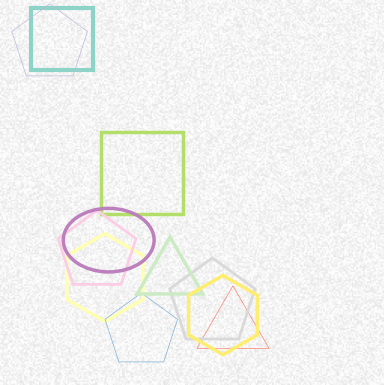[{"shape": "square", "thickness": 3, "radius": 0.4, "center": [0.161, 0.898]}, {"shape": "hexagon", "thickness": 2.5, "radius": 0.57, "center": [0.272, 0.279]}, {"shape": "pentagon", "thickness": 0.5, "radius": 0.52, "center": [0.129, 0.886]}, {"shape": "triangle", "thickness": 0.5, "radius": 0.54, "center": [0.605, 0.149]}, {"shape": "pentagon", "thickness": 0.5, "radius": 0.49, "center": [0.367, 0.14]}, {"shape": "square", "thickness": 2.5, "radius": 0.53, "center": [0.369, 0.55]}, {"shape": "pentagon", "thickness": 2, "radius": 0.53, "center": [0.252, 0.347]}, {"shape": "pentagon", "thickness": 2, "radius": 0.58, "center": [0.552, 0.214]}, {"shape": "oval", "thickness": 2.5, "radius": 0.59, "center": [0.282, 0.376]}, {"shape": "triangle", "thickness": 2.5, "radius": 0.49, "center": [0.442, 0.286]}, {"shape": "hexagon", "thickness": 2.5, "radius": 0.51, "center": [0.579, 0.182]}]